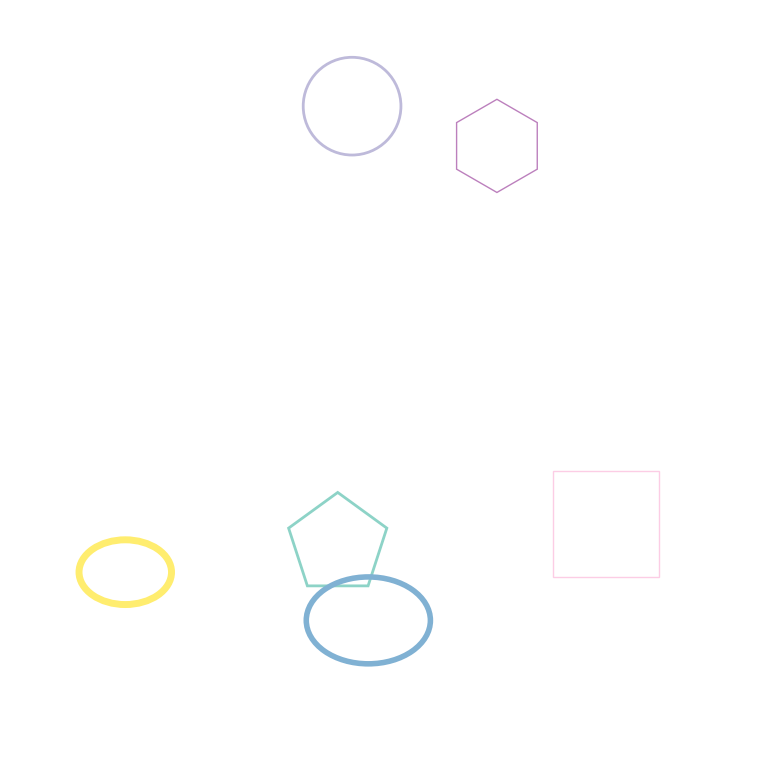[{"shape": "pentagon", "thickness": 1, "radius": 0.34, "center": [0.439, 0.293]}, {"shape": "circle", "thickness": 1, "radius": 0.32, "center": [0.457, 0.862]}, {"shape": "oval", "thickness": 2, "radius": 0.4, "center": [0.478, 0.194]}, {"shape": "square", "thickness": 0.5, "radius": 0.34, "center": [0.787, 0.32]}, {"shape": "hexagon", "thickness": 0.5, "radius": 0.3, "center": [0.645, 0.811]}, {"shape": "oval", "thickness": 2.5, "radius": 0.3, "center": [0.163, 0.257]}]